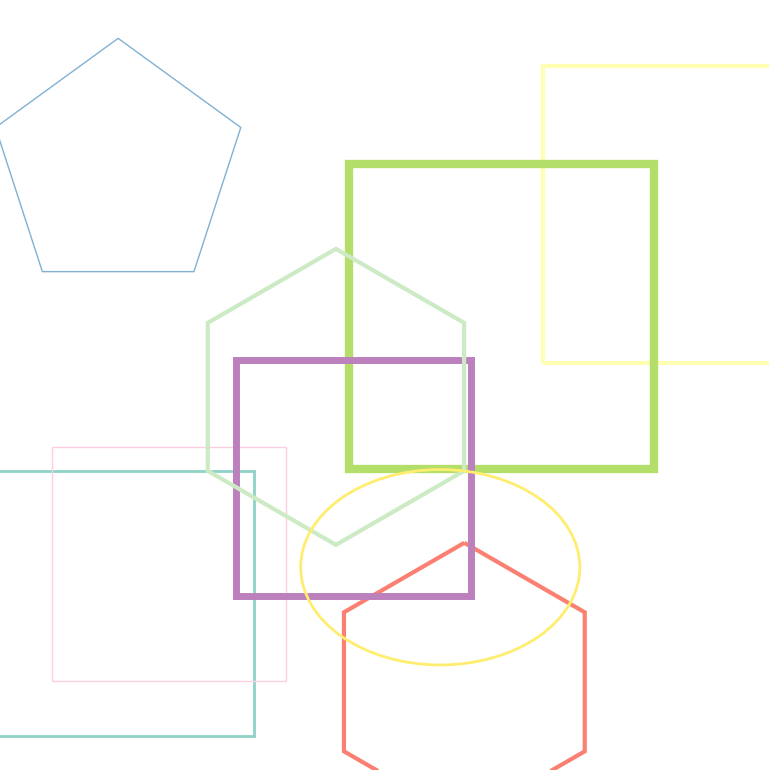[{"shape": "square", "thickness": 1, "radius": 0.86, "center": [0.158, 0.216]}, {"shape": "square", "thickness": 1.5, "radius": 0.97, "center": [0.899, 0.721]}, {"shape": "hexagon", "thickness": 1.5, "radius": 0.9, "center": [0.603, 0.115]}, {"shape": "pentagon", "thickness": 0.5, "radius": 0.84, "center": [0.153, 0.783]}, {"shape": "square", "thickness": 3, "radius": 0.99, "center": [0.652, 0.589]}, {"shape": "square", "thickness": 0.5, "radius": 0.76, "center": [0.22, 0.268]}, {"shape": "square", "thickness": 2.5, "radius": 0.76, "center": [0.46, 0.379]}, {"shape": "hexagon", "thickness": 1.5, "radius": 0.96, "center": [0.436, 0.485]}, {"shape": "oval", "thickness": 1, "radius": 0.91, "center": [0.572, 0.263]}]